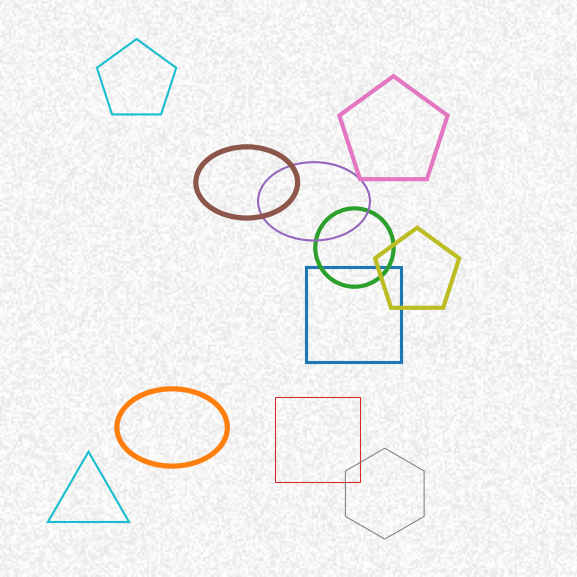[{"shape": "square", "thickness": 1.5, "radius": 0.41, "center": [0.613, 0.454]}, {"shape": "oval", "thickness": 2.5, "radius": 0.48, "center": [0.298, 0.259]}, {"shape": "circle", "thickness": 2, "radius": 0.34, "center": [0.614, 0.57]}, {"shape": "square", "thickness": 0.5, "radius": 0.37, "center": [0.55, 0.238]}, {"shape": "oval", "thickness": 1, "radius": 0.48, "center": [0.544, 0.651]}, {"shape": "oval", "thickness": 2.5, "radius": 0.44, "center": [0.427, 0.683]}, {"shape": "pentagon", "thickness": 2, "radius": 0.49, "center": [0.681, 0.769]}, {"shape": "hexagon", "thickness": 0.5, "radius": 0.39, "center": [0.666, 0.144]}, {"shape": "pentagon", "thickness": 2, "radius": 0.38, "center": [0.722, 0.528]}, {"shape": "pentagon", "thickness": 1, "radius": 0.36, "center": [0.236, 0.859]}, {"shape": "triangle", "thickness": 1, "radius": 0.41, "center": [0.153, 0.136]}]